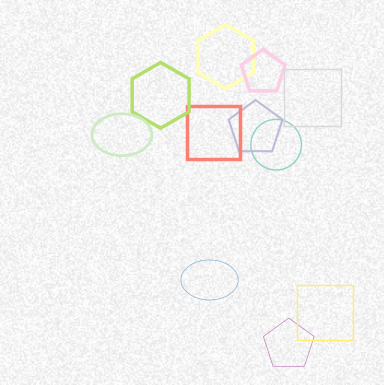[{"shape": "circle", "thickness": 1, "radius": 0.33, "center": [0.717, 0.624]}, {"shape": "hexagon", "thickness": 2.5, "radius": 0.42, "center": [0.587, 0.853]}, {"shape": "pentagon", "thickness": 1.5, "radius": 0.37, "center": [0.664, 0.667]}, {"shape": "square", "thickness": 2.5, "radius": 0.35, "center": [0.555, 0.655]}, {"shape": "oval", "thickness": 0.5, "radius": 0.37, "center": [0.544, 0.273]}, {"shape": "hexagon", "thickness": 2.5, "radius": 0.43, "center": [0.417, 0.752]}, {"shape": "pentagon", "thickness": 2.5, "radius": 0.3, "center": [0.684, 0.812]}, {"shape": "square", "thickness": 1, "radius": 0.37, "center": [0.811, 0.746]}, {"shape": "pentagon", "thickness": 0.5, "radius": 0.35, "center": [0.75, 0.105]}, {"shape": "oval", "thickness": 2, "radius": 0.39, "center": [0.316, 0.65]}, {"shape": "square", "thickness": 1, "radius": 0.36, "center": [0.843, 0.188]}]